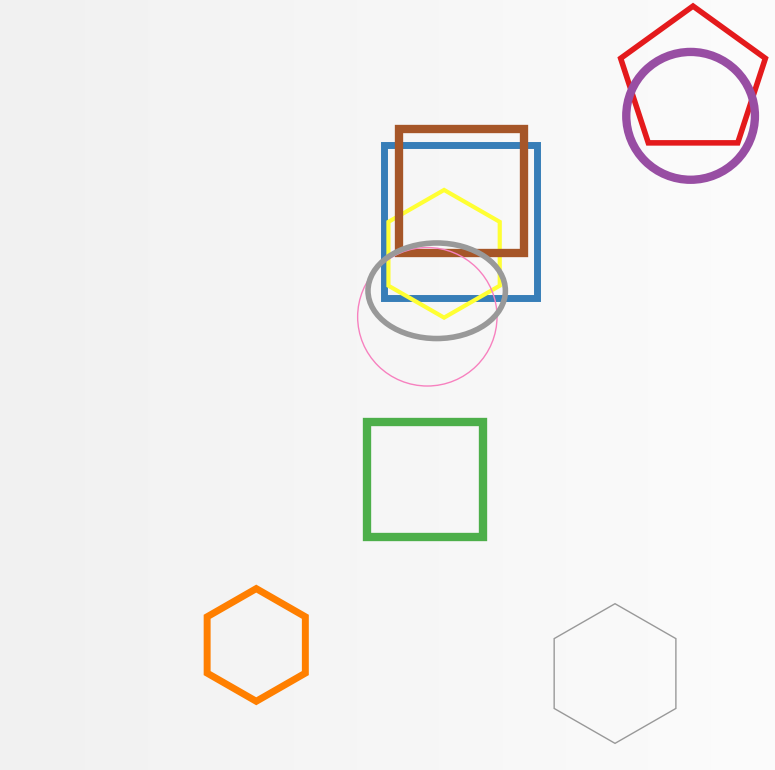[{"shape": "pentagon", "thickness": 2, "radius": 0.49, "center": [0.894, 0.894]}, {"shape": "square", "thickness": 2.5, "radius": 0.5, "center": [0.594, 0.713]}, {"shape": "square", "thickness": 3, "radius": 0.37, "center": [0.549, 0.377]}, {"shape": "circle", "thickness": 3, "radius": 0.42, "center": [0.891, 0.85]}, {"shape": "hexagon", "thickness": 2.5, "radius": 0.37, "center": [0.331, 0.162]}, {"shape": "hexagon", "thickness": 1.5, "radius": 0.41, "center": [0.573, 0.67]}, {"shape": "square", "thickness": 3, "radius": 0.4, "center": [0.595, 0.752]}, {"shape": "circle", "thickness": 0.5, "radius": 0.45, "center": [0.551, 0.589]}, {"shape": "oval", "thickness": 2, "radius": 0.44, "center": [0.563, 0.622]}, {"shape": "hexagon", "thickness": 0.5, "radius": 0.45, "center": [0.794, 0.125]}]